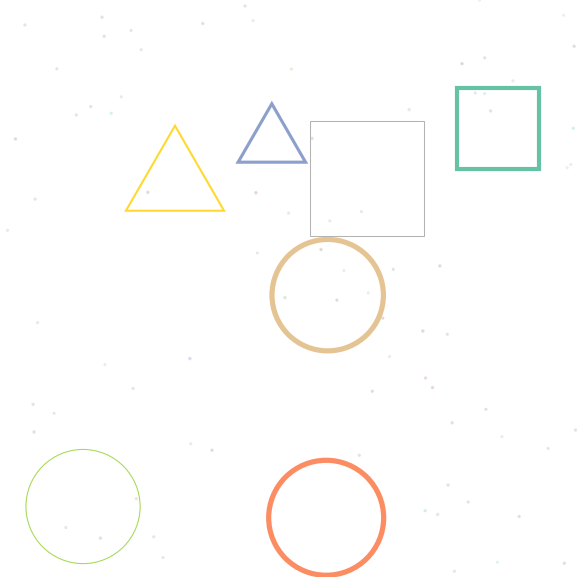[{"shape": "square", "thickness": 2, "radius": 0.35, "center": [0.862, 0.776]}, {"shape": "circle", "thickness": 2.5, "radius": 0.5, "center": [0.565, 0.103]}, {"shape": "triangle", "thickness": 1.5, "radius": 0.34, "center": [0.471, 0.752]}, {"shape": "circle", "thickness": 0.5, "radius": 0.49, "center": [0.144, 0.122]}, {"shape": "triangle", "thickness": 1, "radius": 0.49, "center": [0.303, 0.683]}, {"shape": "circle", "thickness": 2.5, "radius": 0.48, "center": [0.567, 0.488]}, {"shape": "square", "thickness": 0.5, "radius": 0.5, "center": [0.635, 0.69]}]